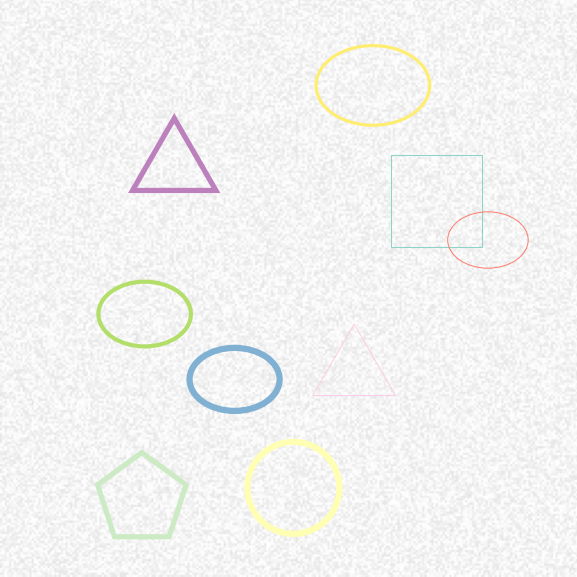[{"shape": "square", "thickness": 0.5, "radius": 0.4, "center": [0.756, 0.651]}, {"shape": "circle", "thickness": 3, "radius": 0.4, "center": [0.508, 0.154]}, {"shape": "oval", "thickness": 0.5, "radius": 0.35, "center": [0.845, 0.584]}, {"shape": "oval", "thickness": 3, "radius": 0.39, "center": [0.406, 0.342]}, {"shape": "oval", "thickness": 2, "radius": 0.4, "center": [0.251, 0.455]}, {"shape": "triangle", "thickness": 0.5, "radius": 0.41, "center": [0.613, 0.356]}, {"shape": "triangle", "thickness": 2.5, "radius": 0.42, "center": [0.302, 0.711]}, {"shape": "pentagon", "thickness": 2.5, "radius": 0.4, "center": [0.246, 0.135]}, {"shape": "oval", "thickness": 1.5, "radius": 0.49, "center": [0.646, 0.851]}]